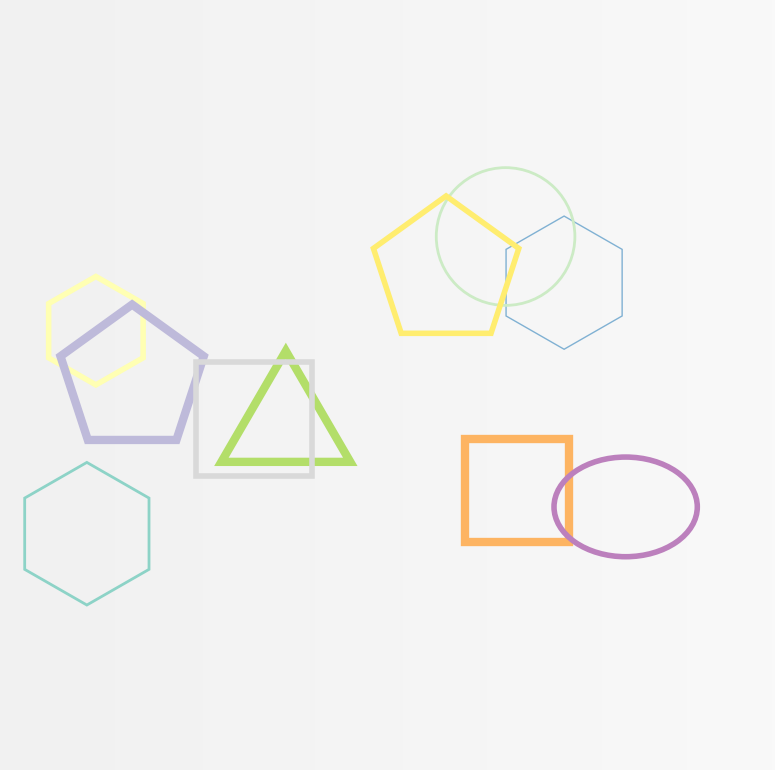[{"shape": "hexagon", "thickness": 1, "radius": 0.46, "center": [0.112, 0.307]}, {"shape": "hexagon", "thickness": 2, "radius": 0.35, "center": [0.124, 0.571]}, {"shape": "pentagon", "thickness": 3, "radius": 0.49, "center": [0.17, 0.507]}, {"shape": "hexagon", "thickness": 0.5, "radius": 0.43, "center": [0.728, 0.633]}, {"shape": "square", "thickness": 3, "radius": 0.34, "center": [0.667, 0.363]}, {"shape": "triangle", "thickness": 3, "radius": 0.48, "center": [0.369, 0.448]}, {"shape": "square", "thickness": 2, "radius": 0.37, "center": [0.328, 0.456]}, {"shape": "oval", "thickness": 2, "radius": 0.46, "center": [0.807, 0.342]}, {"shape": "circle", "thickness": 1, "radius": 0.45, "center": [0.652, 0.693]}, {"shape": "pentagon", "thickness": 2, "radius": 0.49, "center": [0.576, 0.647]}]